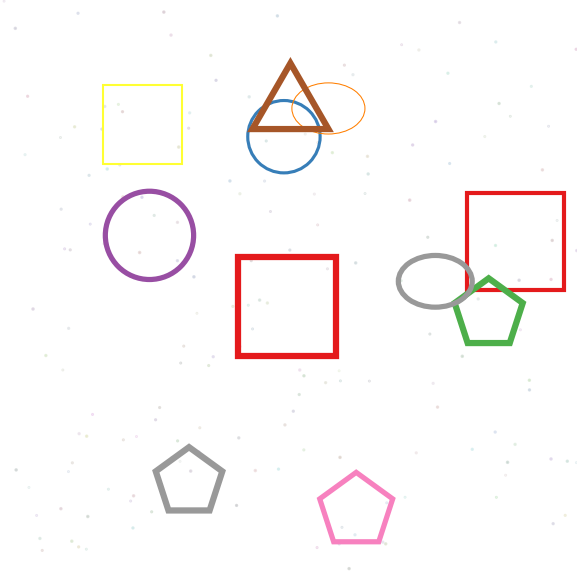[{"shape": "square", "thickness": 3, "radius": 0.43, "center": [0.497, 0.469]}, {"shape": "square", "thickness": 2, "radius": 0.42, "center": [0.892, 0.581]}, {"shape": "circle", "thickness": 1.5, "radius": 0.31, "center": [0.492, 0.762]}, {"shape": "pentagon", "thickness": 3, "radius": 0.31, "center": [0.846, 0.455]}, {"shape": "circle", "thickness": 2.5, "radius": 0.38, "center": [0.259, 0.592]}, {"shape": "oval", "thickness": 0.5, "radius": 0.32, "center": [0.569, 0.811]}, {"shape": "square", "thickness": 1, "radius": 0.34, "center": [0.247, 0.783]}, {"shape": "triangle", "thickness": 3, "radius": 0.38, "center": [0.503, 0.814]}, {"shape": "pentagon", "thickness": 2.5, "radius": 0.33, "center": [0.617, 0.115]}, {"shape": "oval", "thickness": 2.5, "radius": 0.32, "center": [0.754, 0.512]}, {"shape": "pentagon", "thickness": 3, "radius": 0.3, "center": [0.327, 0.164]}]